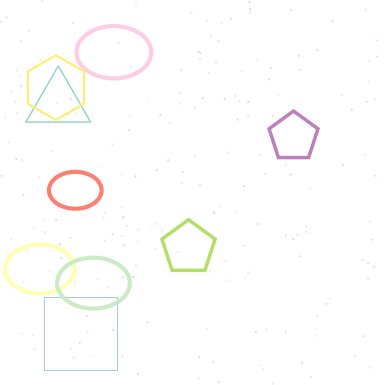[{"shape": "triangle", "thickness": 1, "radius": 0.49, "center": [0.151, 0.731]}, {"shape": "oval", "thickness": 3, "radius": 0.45, "center": [0.104, 0.301]}, {"shape": "oval", "thickness": 3, "radius": 0.34, "center": [0.196, 0.506]}, {"shape": "square", "thickness": 0.5, "radius": 0.47, "center": [0.21, 0.134]}, {"shape": "pentagon", "thickness": 2.5, "radius": 0.36, "center": [0.49, 0.357]}, {"shape": "oval", "thickness": 3, "radius": 0.49, "center": [0.296, 0.864]}, {"shape": "pentagon", "thickness": 2.5, "radius": 0.33, "center": [0.762, 0.645]}, {"shape": "oval", "thickness": 3, "radius": 0.47, "center": [0.243, 0.265]}, {"shape": "hexagon", "thickness": 1.5, "radius": 0.42, "center": [0.145, 0.772]}]